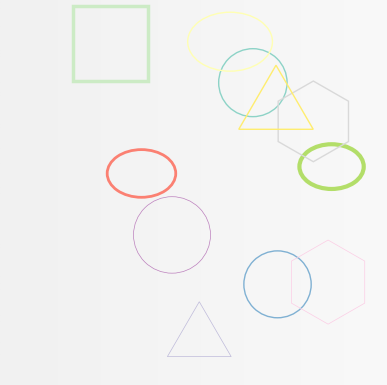[{"shape": "circle", "thickness": 1, "radius": 0.44, "center": [0.653, 0.785]}, {"shape": "oval", "thickness": 1, "radius": 0.55, "center": [0.594, 0.892]}, {"shape": "triangle", "thickness": 0.5, "radius": 0.48, "center": [0.514, 0.121]}, {"shape": "oval", "thickness": 2, "radius": 0.44, "center": [0.365, 0.549]}, {"shape": "circle", "thickness": 1, "radius": 0.43, "center": [0.716, 0.261]}, {"shape": "oval", "thickness": 3, "radius": 0.41, "center": [0.856, 0.567]}, {"shape": "hexagon", "thickness": 0.5, "radius": 0.55, "center": [0.847, 0.267]}, {"shape": "hexagon", "thickness": 1, "radius": 0.52, "center": [0.809, 0.685]}, {"shape": "circle", "thickness": 0.5, "radius": 0.5, "center": [0.444, 0.39]}, {"shape": "square", "thickness": 2.5, "radius": 0.49, "center": [0.285, 0.887]}, {"shape": "triangle", "thickness": 1, "radius": 0.55, "center": [0.712, 0.72]}]